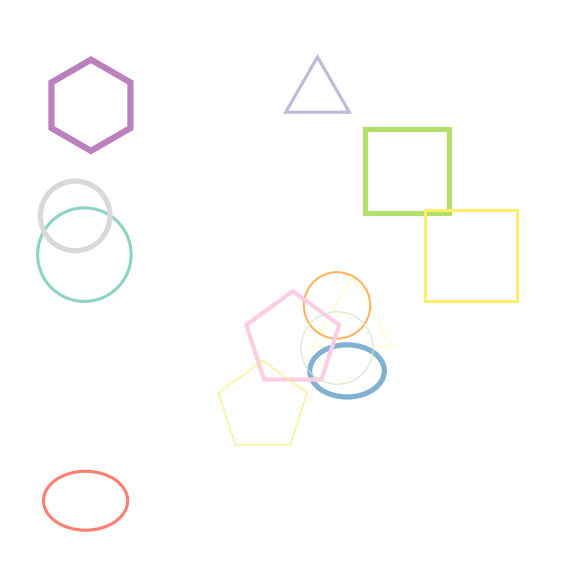[{"shape": "circle", "thickness": 1.5, "radius": 0.4, "center": [0.146, 0.558]}, {"shape": "triangle", "thickness": 0.5, "radius": 0.4, "center": [0.609, 0.439]}, {"shape": "triangle", "thickness": 1.5, "radius": 0.32, "center": [0.55, 0.837]}, {"shape": "oval", "thickness": 1.5, "radius": 0.36, "center": [0.148, 0.132]}, {"shape": "oval", "thickness": 2.5, "radius": 0.32, "center": [0.601, 0.357]}, {"shape": "circle", "thickness": 1, "radius": 0.29, "center": [0.584, 0.47]}, {"shape": "square", "thickness": 2.5, "radius": 0.36, "center": [0.705, 0.703]}, {"shape": "pentagon", "thickness": 2, "radius": 0.42, "center": [0.507, 0.41]}, {"shape": "circle", "thickness": 2.5, "radius": 0.3, "center": [0.13, 0.625]}, {"shape": "hexagon", "thickness": 3, "radius": 0.39, "center": [0.158, 0.817]}, {"shape": "circle", "thickness": 0.5, "radius": 0.31, "center": [0.584, 0.397]}, {"shape": "square", "thickness": 1.5, "radius": 0.39, "center": [0.816, 0.557]}, {"shape": "pentagon", "thickness": 0.5, "radius": 0.4, "center": [0.455, 0.294]}]